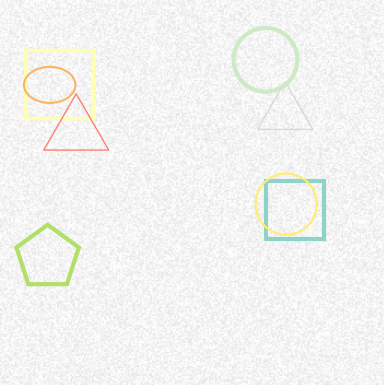[{"shape": "square", "thickness": 3, "radius": 0.37, "center": [0.766, 0.455]}, {"shape": "square", "thickness": 2.5, "radius": 0.44, "center": [0.153, 0.781]}, {"shape": "triangle", "thickness": 1, "radius": 0.49, "center": [0.198, 0.659]}, {"shape": "oval", "thickness": 1.5, "radius": 0.33, "center": [0.129, 0.779]}, {"shape": "pentagon", "thickness": 3, "radius": 0.43, "center": [0.124, 0.331]}, {"shape": "triangle", "thickness": 1, "radius": 0.42, "center": [0.741, 0.705]}, {"shape": "circle", "thickness": 3, "radius": 0.41, "center": [0.69, 0.845]}, {"shape": "circle", "thickness": 1.5, "radius": 0.4, "center": [0.743, 0.47]}]